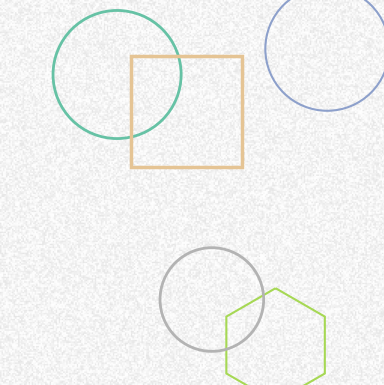[{"shape": "circle", "thickness": 2, "radius": 0.83, "center": [0.304, 0.806]}, {"shape": "circle", "thickness": 1.5, "radius": 0.8, "center": [0.85, 0.873]}, {"shape": "hexagon", "thickness": 1.5, "radius": 0.74, "center": [0.716, 0.104]}, {"shape": "square", "thickness": 2.5, "radius": 0.72, "center": [0.485, 0.71]}, {"shape": "circle", "thickness": 2, "radius": 0.67, "center": [0.55, 0.222]}]